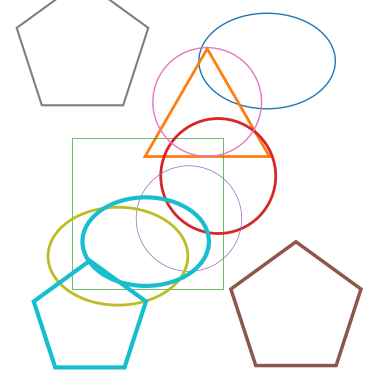[{"shape": "oval", "thickness": 1, "radius": 0.89, "center": [0.694, 0.842]}, {"shape": "triangle", "thickness": 2, "radius": 0.93, "center": [0.538, 0.687]}, {"shape": "square", "thickness": 0.5, "radius": 0.98, "center": [0.383, 0.446]}, {"shape": "circle", "thickness": 2, "radius": 0.75, "center": [0.567, 0.543]}, {"shape": "circle", "thickness": 0.5, "radius": 0.69, "center": [0.491, 0.432]}, {"shape": "pentagon", "thickness": 2.5, "radius": 0.89, "center": [0.769, 0.194]}, {"shape": "circle", "thickness": 1, "radius": 0.71, "center": [0.538, 0.735]}, {"shape": "pentagon", "thickness": 1.5, "radius": 0.9, "center": [0.214, 0.872]}, {"shape": "oval", "thickness": 2, "radius": 0.91, "center": [0.306, 0.335]}, {"shape": "pentagon", "thickness": 3, "radius": 0.77, "center": [0.233, 0.17]}, {"shape": "oval", "thickness": 3, "radius": 0.82, "center": [0.378, 0.372]}]